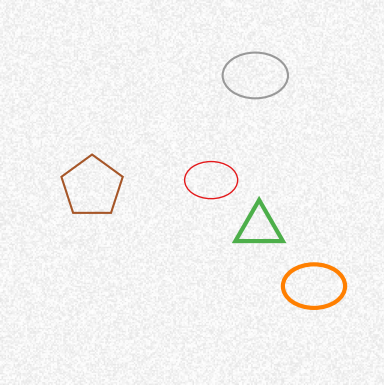[{"shape": "oval", "thickness": 1, "radius": 0.34, "center": [0.548, 0.532]}, {"shape": "triangle", "thickness": 3, "radius": 0.36, "center": [0.673, 0.409]}, {"shape": "oval", "thickness": 3, "radius": 0.4, "center": [0.816, 0.257]}, {"shape": "pentagon", "thickness": 1.5, "radius": 0.42, "center": [0.239, 0.515]}, {"shape": "oval", "thickness": 1.5, "radius": 0.42, "center": [0.663, 0.804]}]